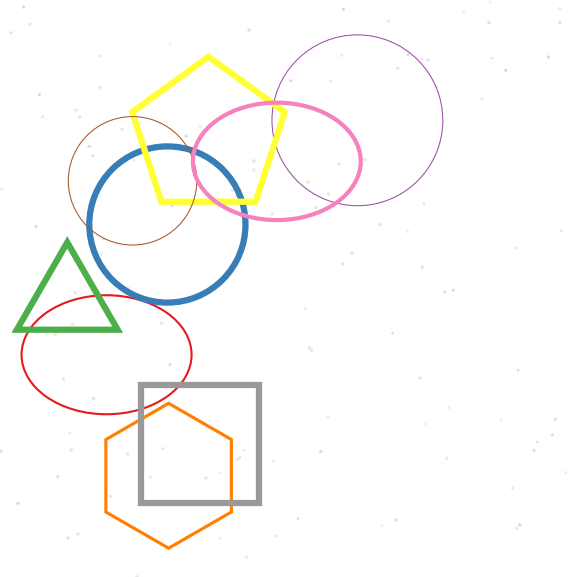[{"shape": "oval", "thickness": 1, "radius": 0.74, "center": [0.185, 0.385]}, {"shape": "circle", "thickness": 3, "radius": 0.68, "center": [0.29, 0.61]}, {"shape": "triangle", "thickness": 3, "radius": 0.5, "center": [0.116, 0.479]}, {"shape": "circle", "thickness": 0.5, "radius": 0.74, "center": [0.619, 0.791]}, {"shape": "hexagon", "thickness": 1.5, "radius": 0.63, "center": [0.292, 0.175]}, {"shape": "pentagon", "thickness": 3, "radius": 0.69, "center": [0.361, 0.762]}, {"shape": "circle", "thickness": 0.5, "radius": 0.56, "center": [0.229, 0.686]}, {"shape": "oval", "thickness": 2, "radius": 0.73, "center": [0.479, 0.72]}, {"shape": "square", "thickness": 3, "radius": 0.51, "center": [0.347, 0.231]}]